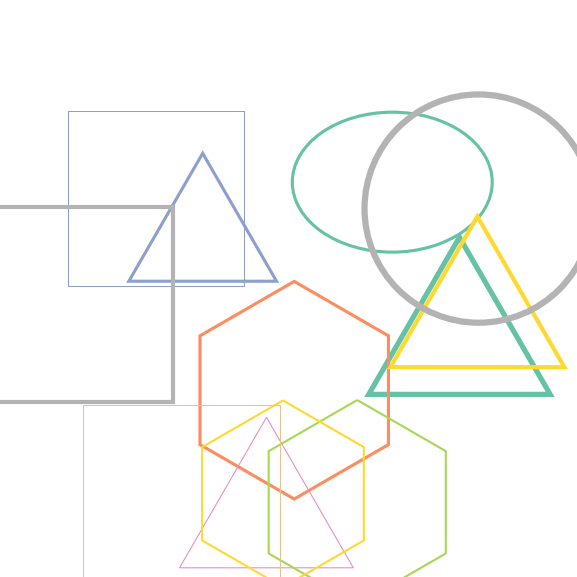[{"shape": "oval", "thickness": 1.5, "radius": 0.87, "center": [0.679, 0.684]}, {"shape": "triangle", "thickness": 2.5, "radius": 0.91, "center": [0.796, 0.407]}, {"shape": "hexagon", "thickness": 1.5, "radius": 0.94, "center": [0.509, 0.323]}, {"shape": "triangle", "thickness": 1.5, "radius": 0.74, "center": [0.351, 0.586]}, {"shape": "square", "thickness": 0.5, "radius": 0.76, "center": [0.27, 0.655]}, {"shape": "triangle", "thickness": 0.5, "radius": 0.87, "center": [0.461, 0.103]}, {"shape": "hexagon", "thickness": 1, "radius": 0.89, "center": [0.619, 0.129]}, {"shape": "triangle", "thickness": 2, "radius": 0.87, "center": [0.827, 0.45]}, {"shape": "hexagon", "thickness": 1, "radius": 0.81, "center": [0.49, 0.144]}, {"shape": "square", "thickness": 0.5, "radius": 0.85, "center": [0.315, 0.127]}, {"shape": "circle", "thickness": 3, "radius": 0.99, "center": [0.829, 0.638]}, {"shape": "square", "thickness": 2, "radius": 0.84, "center": [0.131, 0.473]}]